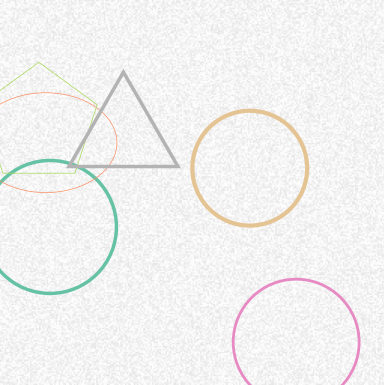[{"shape": "circle", "thickness": 2.5, "radius": 0.86, "center": [0.13, 0.411]}, {"shape": "oval", "thickness": 0.5, "radius": 0.93, "center": [0.119, 0.629]}, {"shape": "circle", "thickness": 2, "radius": 0.82, "center": [0.769, 0.111]}, {"shape": "pentagon", "thickness": 0.5, "radius": 0.8, "center": [0.101, 0.679]}, {"shape": "circle", "thickness": 3, "radius": 0.75, "center": [0.649, 0.563]}, {"shape": "triangle", "thickness": 2.5, "radius": 0.82, "center": [0.321, 0.649]}]